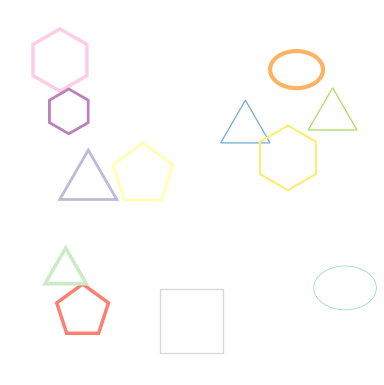[{"shape": "oval", "thickness": 0.5, "radius": 0.41, "center": [0.896, 0.252]}, {"shape": "pentagon", "thickness": 2, "radius": 0.41, "center": [0.371, 0.547]}, {"shape": "triangle", "thickness": 2, "radius": 0.43, "center": [0.229, 0.525]}, {"shape": "pentagon", "thickness": 2.5, "radius": 0.35, "center": [0.215, 0.191]}, {"shape": "triangle", "thickness": 1, "radius": 0.37, "center": [0.637, 0.666]}, {"shape": "oval", "thickness": 3, "radius": 0.34, "center": [0.77, 0.819]}, {"shape": "triangle", "thickness": 1, "radius": 0.37, "center": [0.864, 0.699]}, {"shape": "hexagon", "thickness": 2.5, "radius": 0.4, "center": [0.156, 0.844]}, {"shape": "square", "thickness": 1, "radius": 0.41, "center": [0.498, 0.166]}, {"shape": "hexagon", "thickness": 2, "radius": 0.29, "center": [0.179, 0.711]}, {"shape": "triangle", "thickness": 2.5, "radius": 0.31, "center": [0.171, 0.294]}, {"shape": "hexagon", "thickness": 1.5, "radius": 0.42, "center": [0.748, 0.59]}]